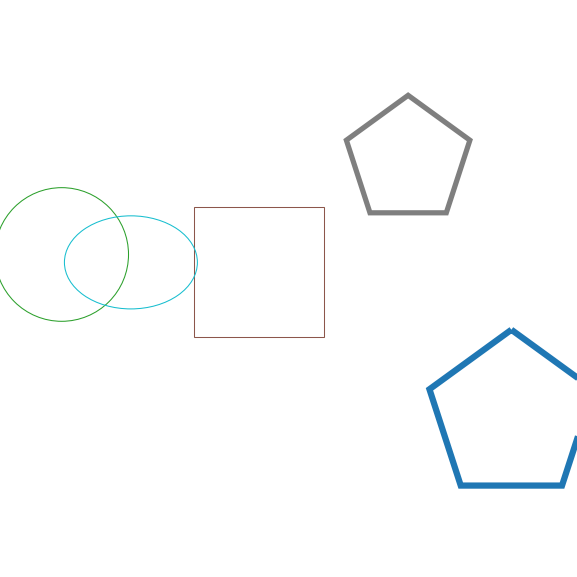[{"shape": "pentagon", "thickness": 3, "radius": 0.75, "center": [0.886, 0.279]}, {"shape": "circle", "thickness": 0.5, "radius": 0.58, "center": [0.107, 0.558]}, {"shape": "square", "thickness": 0.5, "radius": 0.56, "center": [0.448, 0.529]}, {"shape": "pentagon", "thickness": 2.5, "radius": 0.56, "center": [0.707, 0.722]}, {"shape": "oval", "thickness": 0.5, "radius": 0.58, "center": [0.227, 0.545]}]